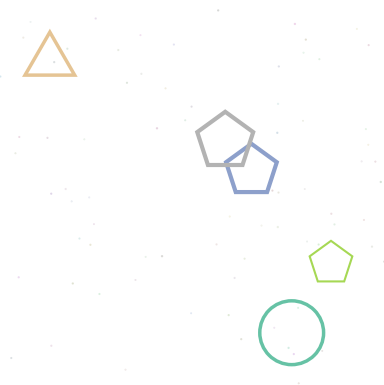[{"shape": "circle", "thickness": 2.5, "radius": 0.41, "center": [0.758, 0.136]}, {"shape": "pentagon", "thickness": 3, "radius": 0.35, "center": [0.653, 0.557]}, {"shape": "pentagon", "thickness": 1.5, "radius": 0.29, "center": [0.86, 0.316]}, {"shape": "triangle", "thickness": 2.5, "radius": 0.37, "center": [0.129, 0.842]}, {"shape": "pentagon", "thickness": 3, "radius": 0.38, "center": [0.585, 0.633]}]